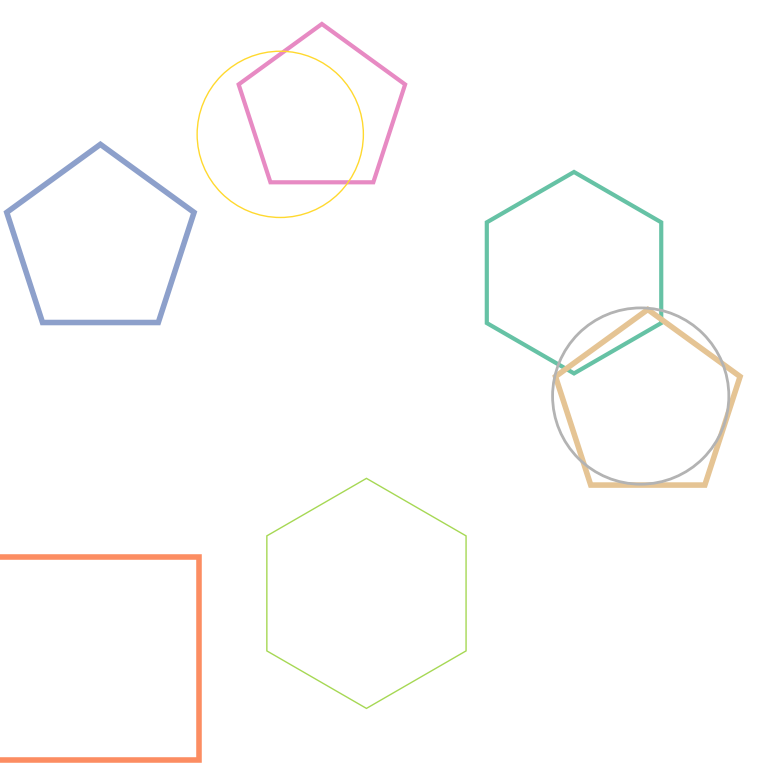[{"shape": "hexagon", "thickness": 1.5, "radius": 0.65, "center": [0.745, 0.646]}, {"shape": "square", "thickness": 2, "radius": 0.66, "center": [0.127, 0.145]}, {"shape": "pentagon", "thickness": 2, "radius": 0.64, "center": [0.13, 0.685]}, {"shape": "pentagon", "thickness": 1.5, "radius": 0.57, "center": [0.418, 0.855]}, {"shape": "hexagon", "thickness": 0.5, "radius": 0.75, "center": [0.476, 0.229]}, {"shape": "circle", "thickness": 0.5, "radius": 0.54, "center": [0.364, 0.826]}, {"shape": "pentagon", "thickness": 2, "radius": 0.63, "center": [0.841, 0.472]}, {"shape": "circle", "thickness": 1, "radius": 0.57, "center": [0.832, 0.486]}]